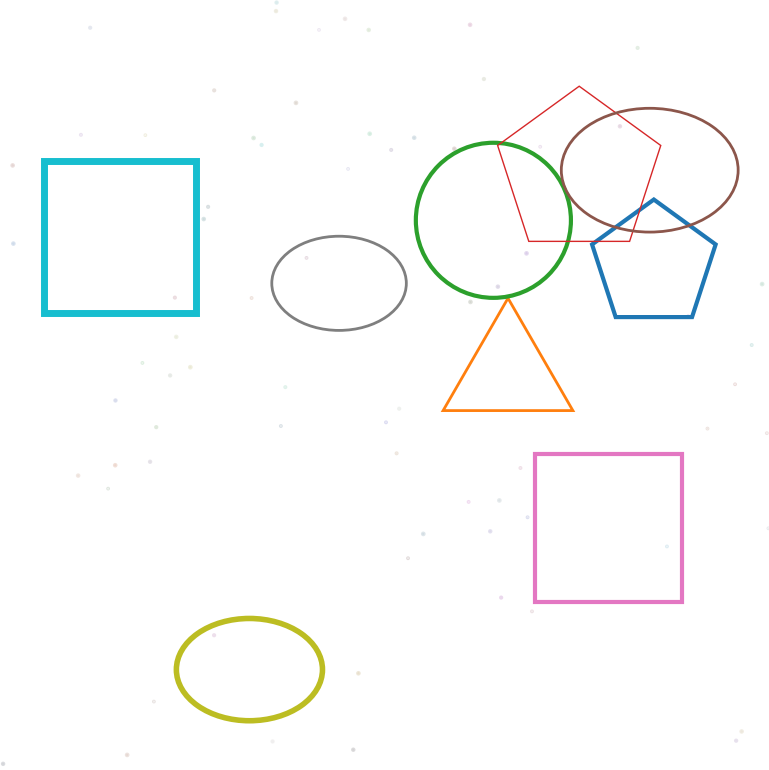[{"shape": "pentagon", "thickness": 1.5, "radius": 0.42, "center": [0.849, 0.656]}, {"shape": "triangle", "thickness": 1, "radius": 0.49, "center": [0.66, 0.515]}, {"shape": "circle", "thickness": 1.5, "radius": 0.5, "center": [0.641, 0.714]}, {"shape": "pentagon", "thickness": 0.5, "radius": 0.56, "center": [0.752, 0.777]}, {"shape": "oval", "thickness": 1, "radius": 0.57, "center": [0.844, 0.779]}, {"shape": "square", "thickness": 1.5, "radius": 0.48, "center": [0.79, 0.314]}, {"shape": "oval", "thickness": 1, "radius": 0.44, "center": [0.44, 0.632]}, {"shape": "oval", "thickness": 2, "radius": 0.47, "center": [0.324, 0.13]}, {"shape": "square", "thickness": 2.5, "radius": 0.49, "center": [0.156, 0.692]}]